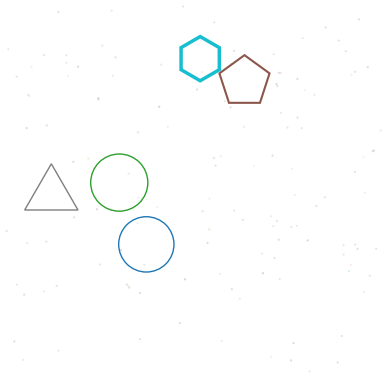[{"shape": "circle", "thickness": 1, "radius": 0.36, "center": [0.38, 0.365]}, {"shape": "circle", "thickness": 1, "radius": 0.37, "center": [0.31, 0.526]}, {"shape": "pentagon", "thickness": 1.5, "radius": 0.34, "center": [0.635, 0.788]}, {"shape": "triangle", "thickness": 1, "radius": 0.4, "center": [0.133, 0.495]}, {"shape": "hexagon", "thickness": 2.5, "radius": 0.29, "center": [0.52, 0.848]}]